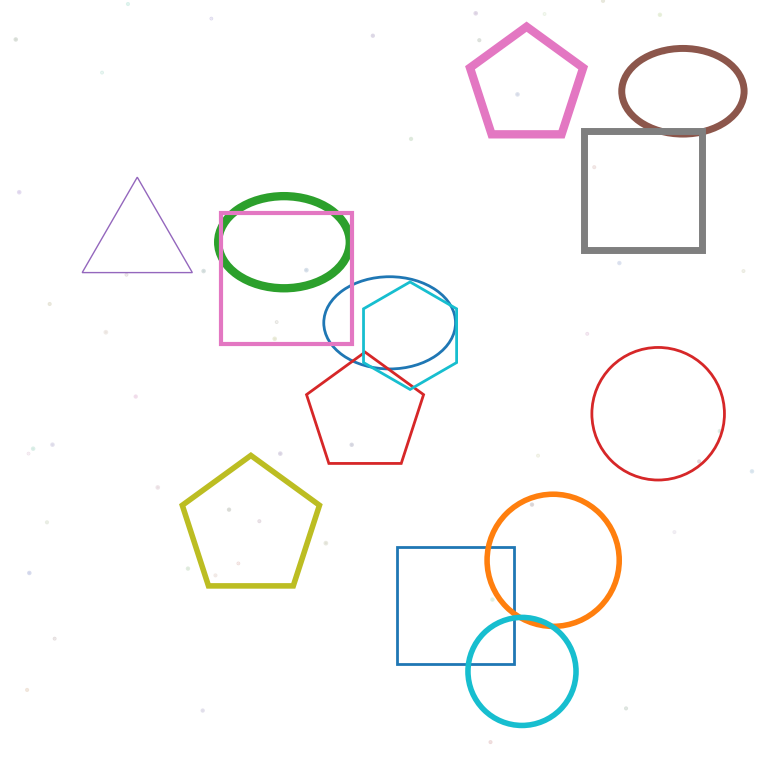[{"shape": "square", "thickness": 1, "radius": 0.38, "center": [0.592, 0.214]}, {"shape": "oval", "thickness": 1, "radius": 0.43, "center": [0.506, 0.581]}, {"shape": "circle", "thickness": 2, "radius": 0.43, "center": [0.718, 0.272]}, {"shape": "oval", "thickness": 3, "radius": 0.43, "center": [0.369, 0.685]}, {"shape": "pentagon", "thickness": 1, "radius": 0.4, "center": [0.474, 0.463]}, {"shape": "circle", "thickness": 1, "radius": 0.43, "center": [0.855, 0.463]}, {"shape": "triangle", "thickness": 0.5, "radius": 0.41, "center": [0.178, 0.687]}, {"shape": "oval", "thickness": 2.5, "radius": 0.4, "center": [0.887, 0.881]}, {"shape": "square", "thickness": 1.5, "radius": 0.42, "center": [0.372, 0.638]}, {"shape": "pentagon", "thickness": 3, "radius": 0.39, "center": [0.684, 0.888]}, {"shape": "square", "thickness": 2.5, "radius": 0.38, "center": [0.835, 0.753]}, {"shape": "pentagon", "thickness": 2, "radius": 0.47, "center": [0.326, 0.315]}, {"shape": "hexagon", "thickness": 1, "radius": 0.35, "center": [0.533, 0.564]}, {"shape": "circle", "thickness": 2, "radius": 0.35, "center": [0.678, 0.128]}]